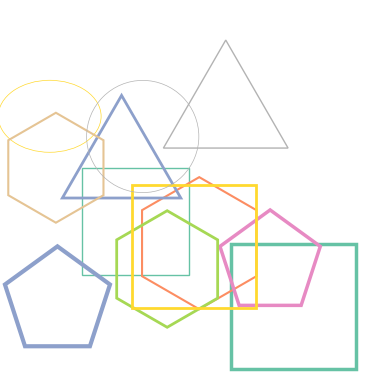[{"shape": "square", "thickness": 2.5, "radius": 0.81, "center": [0.762, 0.203]}, {"shape": "square", "thickness": 1, "radius": 0.69, "center": [0.351, 0.426]}, {"shape": "hexagon", "thickness": 1.5, "radius": 0.86, "center": [0.518, 0.368]}, {"shape": "pentagon", "thickness": 3, "radius": 0.72, "center": [0.149, 0.217]}, {"shape": "triangle", "thickness": 2, "radius": 0.89, "center": [0.316, 0.574]}, {"shape": "pentagon", "thickness": 2.5, "radius": 0.68, "center": [0.702, 0.318]}, {"shape": "hexagon", "thickness": 2, "radius": 0.76, "center": [0.434, 0.301]}, {"shape": "square", "thickness": 2, "radius": 0.8, "center": [0.504, 0.36]}, {"shape": "oval", "thickness": 0.5, "radius": 0.67, "center": [0.129, 0.698]}, {"shape": "hexagon", "thickness": 1.5, "radius": 0.71, "center": [0.145, 0.564]}, {"shape": "triangle", "thickness": 1, "radius": 0.93, "center": [0.586, 0.709]}, {"shape": "circle", "thickness": 0.5, "radius": 0.73, "center": [0.371, 0.645]}]